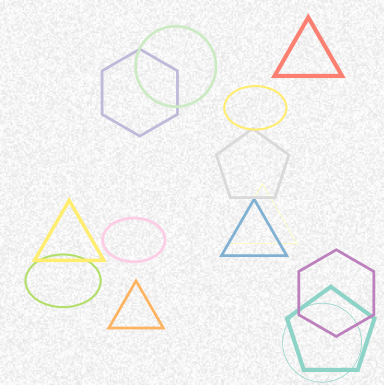[{"shape": "circle", "thickness": 0.5, "radius": 0.51, "center": [0.837, 0.11]}, {"shape": "pentagon", "thickness": 3, "radius": 0.6, "center": [0.859, 0.136]}, {"shape": "triangle", "thickness": 0.5, "radius": 0.52, "center": [0.682, 0.419]}, {"shape": "hexagon", "thickness": 2, "radius": 0.57, "center": [0.363, 0.759]}, {"shape": "triangle", "thickness": 3, "radius": 0.51, "center": [0.801, 0.853]}, {"shape": "triangle", "thickness": 2, "radius": 0.49, "center": [0.66, 0.385]}, {"shape": "triangle", "thickness": 2, "radius": 0.41, "center": [0.353, 0.189]}, {"shape": "oval", "thickness": 1.5, "radius": 0.49, "center": [0.164, 0.271]}, {"shape": "oval", "thickness": 2, "radius": 0.41, "center": [0.348, 0.377]}, {"shape": "pentagon", "thickness": 2, "radius": 0.5, "center": [0.656, 0.567]}, {"shape": "hexagon", "thickness": 2, "radius": 0.56, "center": [0.874, 0.239]}, {"shape": "circle", "thickness": 2, "radius": 0.52, "center": [0.457, 0.827]}, {"shape": "oval", "thickness": 1.5, "radius": 0.4, "center": [0.663, 0.72]}, {"shape": "triangle", "thickness": 2.5, "radius": 0.52, "center": [0.18, 0.376]}]